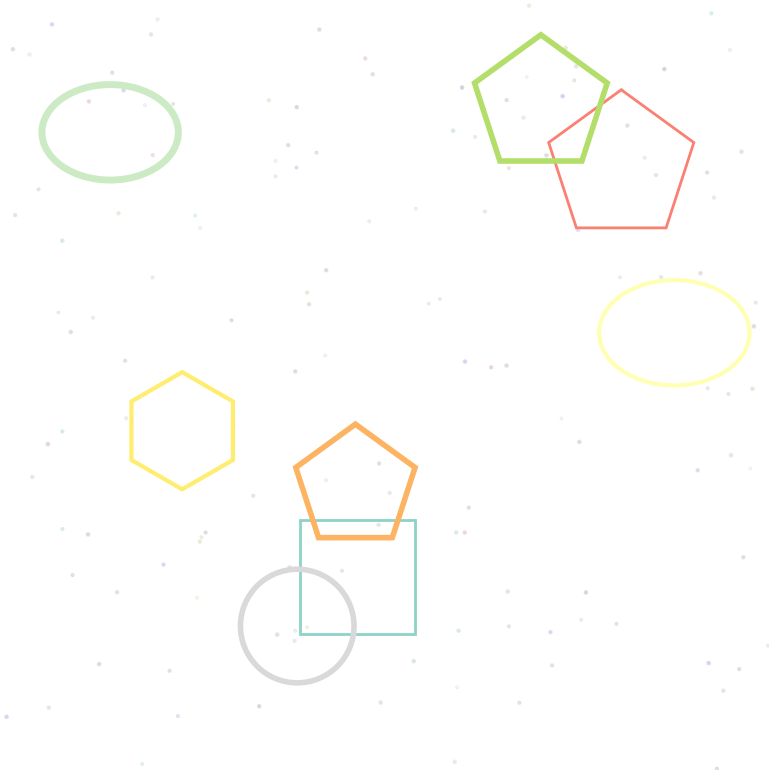[{"shape": "square", "thickness": 1, "radius": 0.37, "center": [0.465, 0.251]}, {"shape": "oval", "thickness": 1.5, "radius": 0.49, "center": [0.876, 0.568]}, {"shape": "pentagon", "thickness": 1, "radius": 0.5, "center": [0.807, 0.784]}, {"shape": "pentagon", "thickness": 2, "radius": 0.41, "center": [0.462, 0.368]}, {"shape": "pentagon", "thickness": 2, "radius": 0.45, "center": [0.702, 0.864]}, {"shape": "circle", "thickness": 2, "radius": 0.37, "center": [0.386, 0.187]}, {"shape": "oval", "thickness": 2.5, "radius": 0.44, "center": [0.143, 0.828]}, {"shape": "hexagon", "thickness": 1.5, "radius": 0.38, "center": [0.237, 0.441]}]